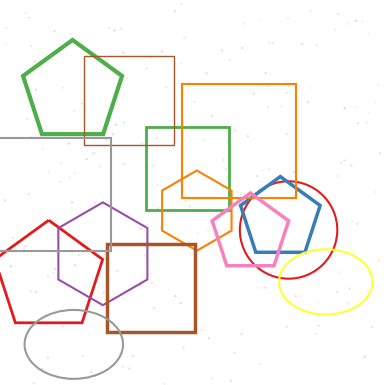[{"shape": "pentagon", "thickness": 2, "radius": 0.74, "center": [0.127, 0.281]}, {"shape": "circle", "thickness": 1.5, "radius": 0.63, "center": [0.75, 0.403]}, {"shape": "pentagon", "thickness": 2.5, "radius": 0.54, "center": [0.728, 0.433]}, {"shape": "pentagon", "thickness": 3, "radius": 0.68, "center": [0.188, 0.761]}, {"shape": "square", "thickness": 2, "radius": 0.54, "center": [0.486, 0.561]}, {"shape": "hexagon", "thickness": 1.5, "radius": 0.67, "center": [0.267, 0.341]}, {"shape": "square", "thickness": 1.5, "radius": 0.74, "center": [0.622, 0.633]}, {"shape": "hexagon", "thickness": 1.5, "radius": 0.52, "center": [0.511, 0.453]}, {"shape": "oval", "thickness": 1.5, "radius": 0.61, "center": [0.846, 0.268]}, {"shape": "square", "thickness": 2.5, "radius": 0.57, "center": [0.393, 0.252]}, {"shape": "square", "thickness": 1, "radius": 0.58, "center": [0.335, 0.739]}, {"shape": "pentagon", "thickness": 2.5, "radius": 0.52, "center": [0.65, 0.394]}, {"shape": "square", "thickness": 1.5, "radius": 0.73, "center": [0.141, 0.496]}, {"shape": "oval", "thickness": 1.5, "radius": 0.64, "center": [0.192, 0.105]}]